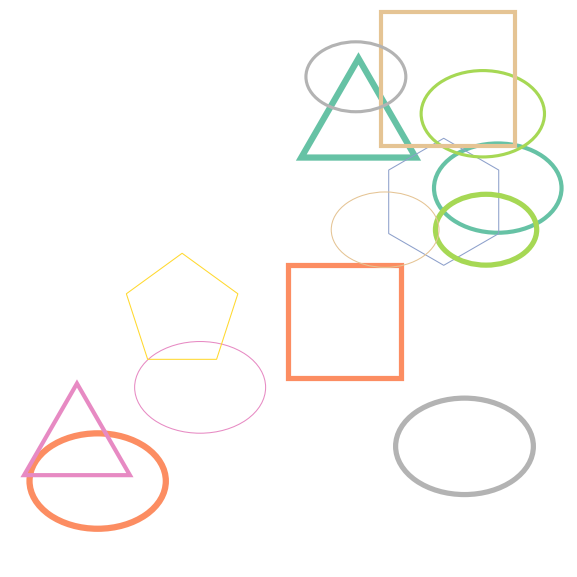[{"shape": "triangle", "thickness": 3, "radius": 0.57, "center": [0.621, 0.784]}, {"shape": "oval", "thickness": 2, "radius": 0.55, "center": [0.862, 0.673]}, {"shape": "square", "thickness": 2.5, "radius": 0.49, "center": [0.596, 0.443]}, {"shape": "oval", "thickness": 3, "radius": 0.59, "center": [0.169, 0.166]}, {"shape": "hexagon", "thickness": 0.5, "radius": 0.55, "center": [0.768, 0.65]}, {"shape": "triangle", "thickness": 2, "radius": 0.53, "center": [0.133, 0.229]}, {"shape": "oval", "thickness": 0.5, "radius": 0.57, "center": [0.347, 0.328]}, {"shape": "oval", "thickness": 2.5, "radius": 0.44, "center": [0.842, 0.601]}, {"shape": "oval", "thickness": 1.5, "radius": 0.53, "center": [0.836, 0.802]}, {"shape": "pentagon", "thickness": 0.5, "radius": 0.51, "center": [0.315, 0.459]}, {"shape": "oval", "thickness": 0.5, "radius": 0.47, "center": [0.667, 0.601]}, {"shape": "square", "thickness": 2, "radius": 0.58, "center": [0.775, 0.863]}, {"shape": "oval", "thickness": 1.5, "radius": 0.43, "center": [0.616, 0.866]}, {"shape": "oval", "thickness": 2.5, "radius": 0.6, "center": [0.804, 0.226]}]